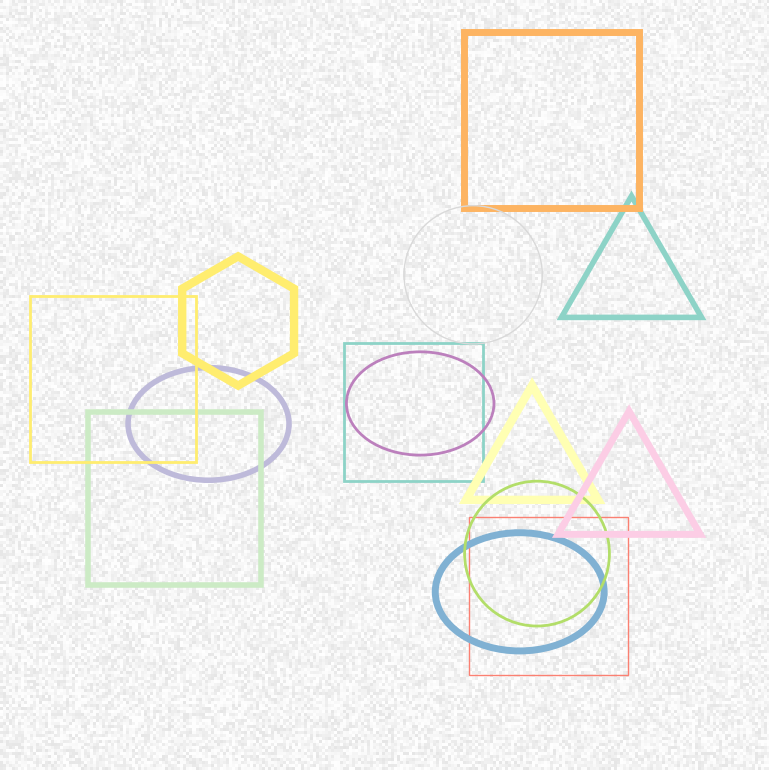[{"shape": "triangle", "thickness": 2, "radius": 0.53, "center": [0.82, 0.64]}, {"shape": "square", "thickness": 1, "radius": 0.45, "center": [0.537, 0.465]}, {"shape": "triangle", "thickness": 3, "radius": 0.5, "center": [0.691, 0.4]}, {"shape": "oval", "thickness": 2, "radius": 0.52, "center": [0.271, 0.449]}, {"shape": "square", "thickness": 0.5, "radius": 0.51, "center": [0.712, 0.226]}, {"shape": "oval", "thickness": 2.5, "radius": 0.55, "center": [0.675, 0.231]}, {"shape": "square", "thickness": 2.5, "radius": 0.57, "center": [0.716, 0.844]}, {"shape": "circle", "thickness": 1, "radius": 0.47, "center": [0.697, 0.281]}, {"shape": "triangle", "thickness": 2.5, "radius": 0.53, "center": [0.817, 0.359]}, {"shape": "circle", "thickness": 0.5, "radius": 0.45, "center": [0.615, 0.643]}, {"shape": "oval", "thickness": 1, "radius": 0.48, "center": [0.546, 0.476]}, {"shape": "square", "thickness": 2, "radius": 0.56, "center": [0.227, 0.352]}, {"shape": "hexagon", "thickness": 3, "radius": 0.42, "center": [0.309, 0.583]}, {"shape": "square", "thickness": 1, "radius": 0.54, "center": [0.146, 0.508]}]